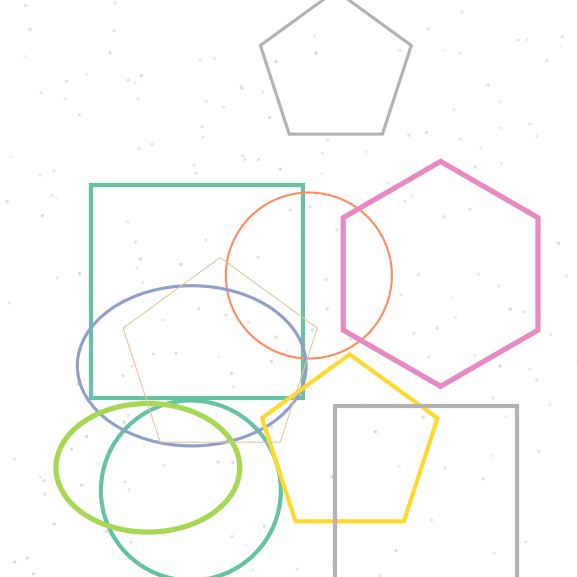[{"shape": "square", "thickness": 2, "radius": 0.92, "center": [0.341, 0.494]}, {"shape": "circle", "thickness": 2, "radius": 0.78, "center": [0.331, 0.15]}, {"shape": "circle", "thickness": 1, "radius": 0.72, "center": [0.535, 0.522]}, {"shape": "oval", "thickness": 1.5, "radius": 0.99, "center": [0.332, 0.366]}, {"shape": "hexagon", "thickness": 2.5, "radius": 0.97, "center": [0.763, 0.525]}, {"shape": "oval", "thickness": 2.5, "radius": 0.8, "center": [0.256, 0.189]}, {"shape": "pentagon", "thickness": 2, "radius": 0.8, "center": [0.606, 0.226]}, {"shape": "pentagon", "thickness": 0.5, "radius": 0.88, "center": [0.381, 0.376]}, {"shape": "pentagon", "thickness": 1.5, "radius": 0.69, "center": [0.582, 0.878]}, {"shape": "square", "thickness": 2, "radius": 0.79, "center": [0.738, 0.138]}]